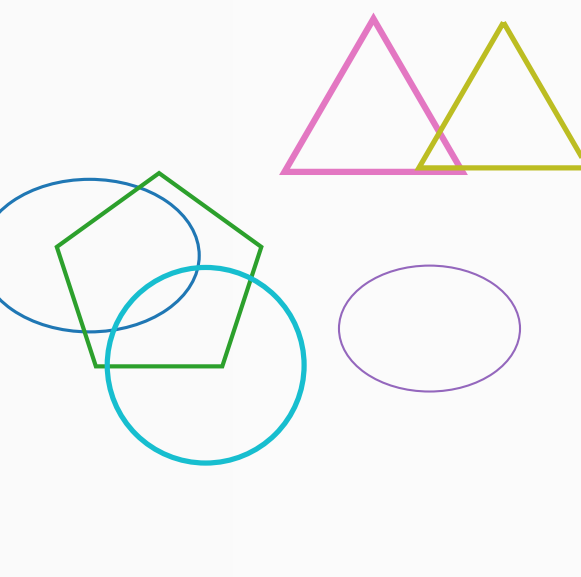[{"shape": "oval", "thickness": 1.5, "radius": 0.94, "center": [0.154, 0.557]}, {"shape": "pentagon", "thickness": 2, "radius": 0.92, "center": [0.274, 0.514]}, {"shape": "oval", "thickness": 1, "radius": 0.78, "center": [0.739, 0.43]}, {"shape": "triangle", "thickness": 3, "radius": 0.88, "center": [0.643, 0.79]}, {"shape": "triangle", "thickness": 2.5, "radius": 0.84, "center": [0.866, 0.792]}, {"shape": "circle", "thickness": 2.5, "radius": 0.85, "center": [0.354, 0.367]}]